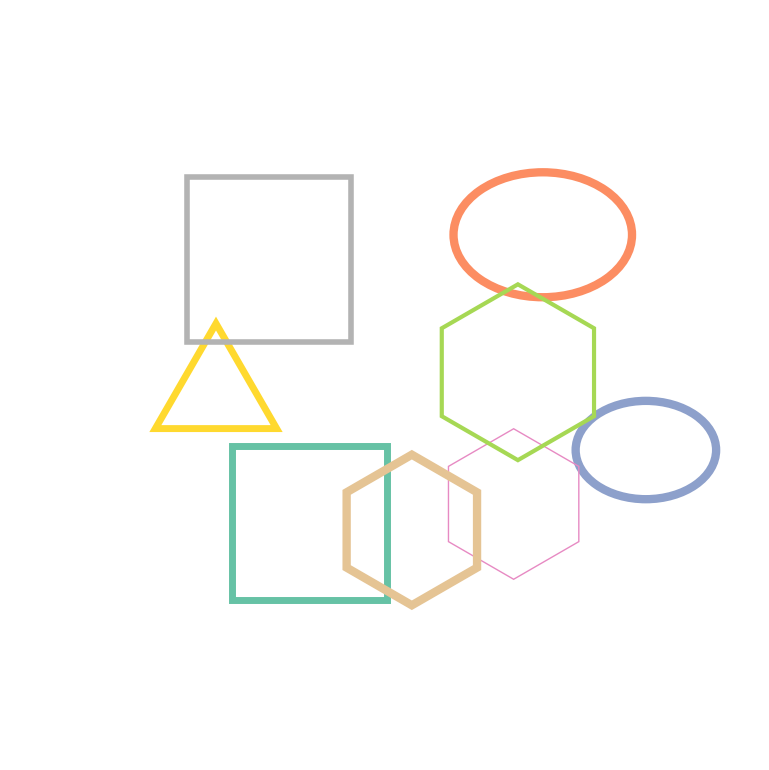[{"shape": "square", "thickness": 2.5, "radius": 0.5, "center": [0.402, 0.321]}, {"shape": "oval", "thickness": 3, "radius": 0.58, "center": [0.705, 0.695]}, {"shape": "oval", "thickness": 3, "radius": 0.46, "center": [0.839, 0.416]}, {"shape": "hexagon", "thickness": 0.5, "radius": 0.49, "center": [0.667, 0.345]}, {"shape": "hexagon", "thickness": 1.5, "radius": 0.57, "center": [0.673, 0.517]}, {"shape": "triangle", "thickness": 2.5, "radius": 0.45, "center": [0.281, 0.489]}, {"shape": "hexagon", "thickness": 3, "radius": 0.49, "center": [0.535, 0.312]}, {"shape": "square", "thickness": 2, "radius": 0.53, "center": [0.349, 0.663]}]